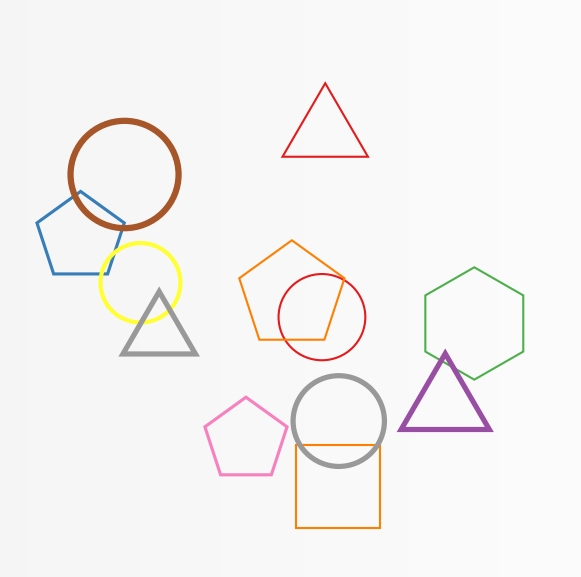[{"shape": "triangle", "thickness": 1, "radius": 0.42, "center": [0.56, 0.77]}, {"shape": "circle", "thickness": 1, "radius": 0.37, "center": [0.554, 0.45]}, {"shape": "pentagon", "thickness": 1.5, "radius": 0.39, "center": [0.139, 0.589]}, {"shape": "hexagon", "thickness": 1, "radius": 0.49, "center": [0.816, 0.439]}, {"shape": "triangle", "thickness": 2.5, "radius": 0.44, "center": [0.766, 0.299]}, {"shape": "pentagon", "thickness": 1, "radius": 0.48, "center": [0.502, 0.488]}, {"shape": "square", "thickness": 1, "radius": 0.36, "center": [0.581, 0.157]}, {"shape": "circle", "thickness": 2, "radius": 0.34, "center": [0.242, 0.509]}, {"shape": "circle", "thickness": 3, "radius": 0.46, "center": [0.214, 0.697]}, {"shape": "pentagon", "thickness": 1.5, "radius": 0.37, "center": [0.423, 0.237]}, {"shape": "triangle", "thickness": 2.5, "radius": 0.36, "center": [0.274, 0.422]}, {"shape": "circle", "thickness": 2.5, "radius": 0.39, "center": [0.583, 0.27]}]